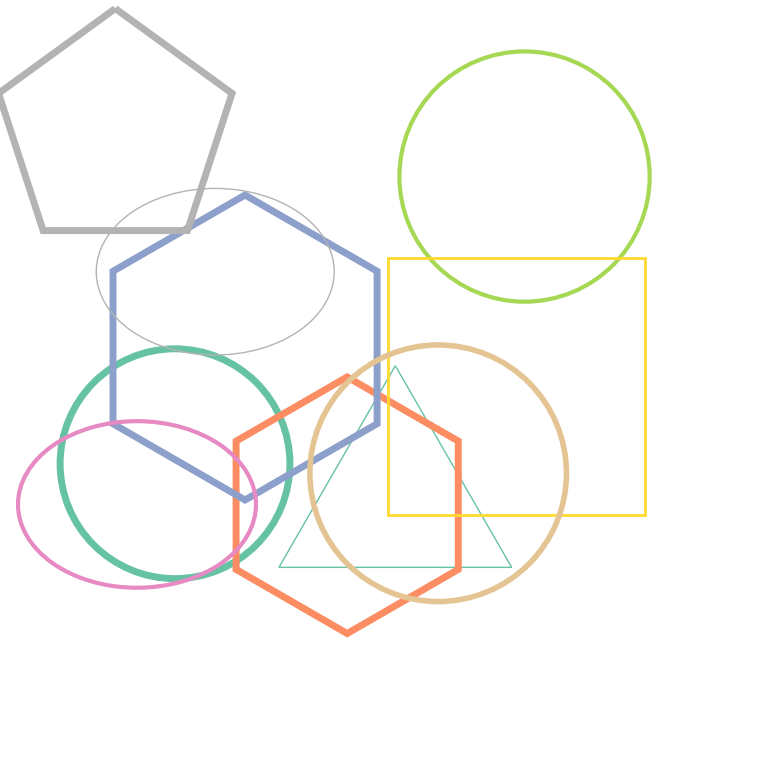[{"shape": "triangle", "thickness": 0.5, "radius": 0.87, "center": [0.513, 0.35]}, {"shape": "circle", "thickness": 2.5, "radius": 0.75, "center": [0.227, 0.398]}, {"shape": "hexagon", "thickness": 2.5, "radius": 0.83, "center": [0.451, 0.344]}, {"shape": "hexagon", "thickness": 2.5, "radius": 0.99, "center": [0.318, 0.549]}, {"shape": "oval", "thickness": 1.5, "radius": 0.77, "center": [0.178, 0.345]}, {"shape": "circle", "thickness": 1.5, "radius": 0.81, "center": [0.681, 0.771]}, {"shape": "square", "thickness": 1, "radius": 0.84, "center": [0.671, 0.498]}, {"shape": "circle", "thickness": 2, "radius": 0.83, "center": [0.569, 0.385]}, {"shape": "oval", "thickness": 0.5, "radius": 0.77, "center": [0.28, 0.647]}, {"shape": "pentagon", "thickness": 2.5, "radius": 0.8, "center": [0.15, 0.829]}]